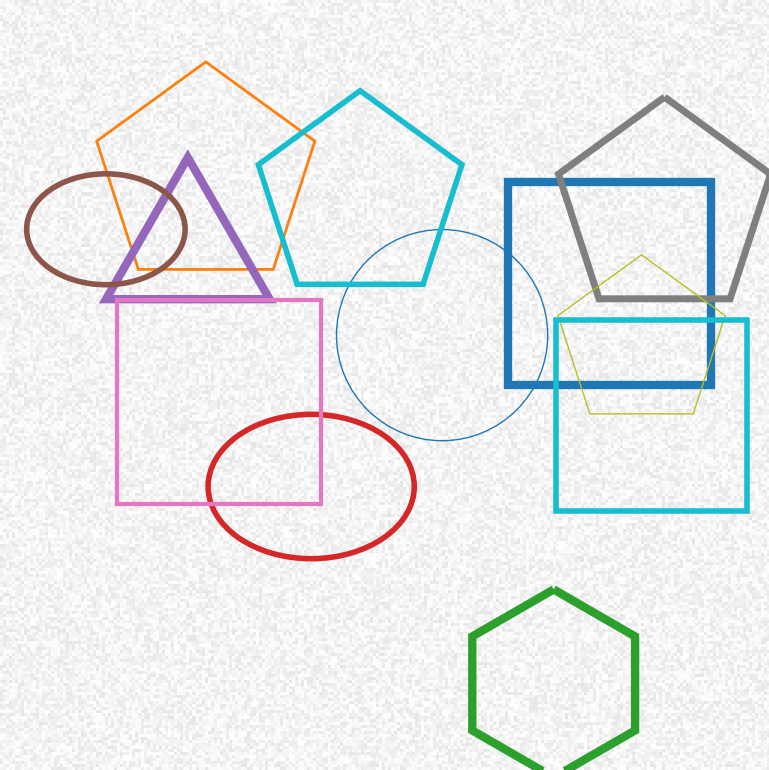[{"shape": "circle", "thickness": 0.5, "radius": 0.69, "center": [0.574, 0.565]}, {"shape": "square", "thickness": 3, "radius": 0.66, "center": [0.792, 0.632]}, {"shape": "pentagon", "thickness": 1, "radius": 0.74, "center": [0.267, 0.771]}, {"shape": "hexagon", "thickness": 3, "radius": 0.61, "center": [0.719, 0.112]}, {"shape": "oval", "thickness": 2, "radius": 0.67, "center": [0.404, 0.368]}, {"shape": "triangle", "thickness": 3, "radius": 0.61, "center": [0.244, 0.673]}, {"shape": "oval", "thickness": 2, "radius": 0.51, "center": [0.138, 0.702]}, {"shape": "square", "thickness": 1.5, "radius": 0.66, "center": [0.285, 0.478]}, {"shape": "pentagon", "thickness": 2.5, "radius": 0.72, "center": [0.863, 0.729]}, {"shape": "pentagon", "thickness": 0.5, "radius": 0.57, "center": [0.833, 0.555]}, {"shape": "square", "thickness": 2, "radius": 0.62, "center": [0.846, 0.46]}, {"shape": "pentagon", "thickness": 2, "radius": 0.7, "center": [0.468, 0.743]}]